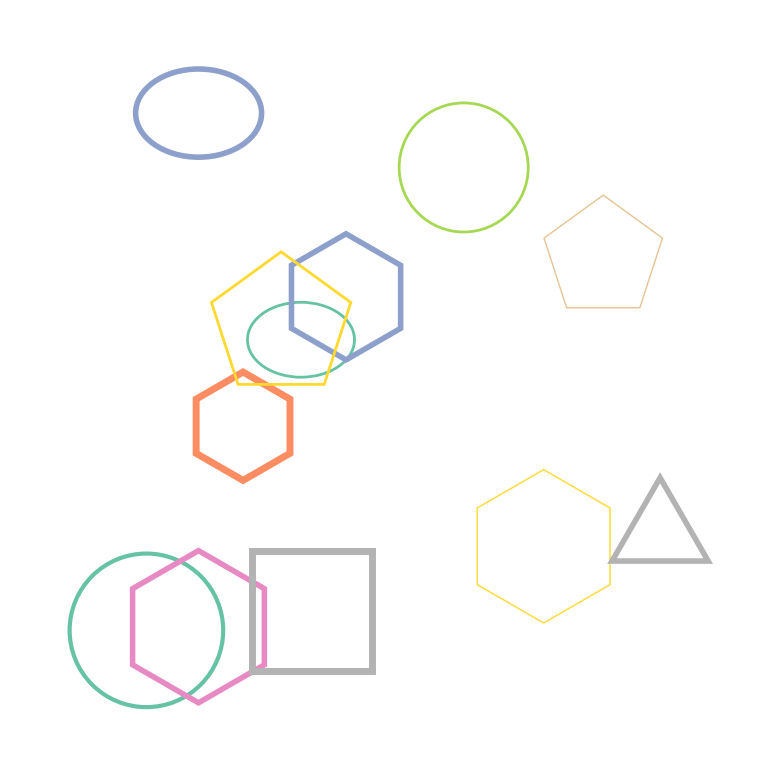[{"shape": "circle", "thickness": 1.5, "radius": 0.5, "center": [0.19, 0.181]}, {"shape": "oval", "thickness": 1, "radius": 0.35, "center": [0.391, 0.559]}, {"shape": "hexagon", "thickness": 2.5, "radius": 0.35, "center": [0.316, 0.446]}, {"shape": "oval", "thickness": 2, "radius": 0.41, "center": [0.258, 0.853]}, {"shape": "hexagon", "thickness": 2, "radius": 0.41, "center": [0.449, 0.615]}, {"shape": "hexagon", "thickness": 2, "radius": 0.49, "center": [0.258, 0.186]}, {"shape": "circle", "thickness": 1, "radius": 0.42, "center": [0.602, 0.783]}, {"shape": "hexagon", "thickness": 0.5, "radius": 0.5, "center": [0.706, 0.29]}, {"shape": "pentagon", "thickness": 1, "radius": 0.48, "center": [0.365, 0.578]}, {"shape": "pentagon", "thickness": 0.5, "radius": 0.4, "center": [0.783, 0.666]}, {"shape": "triangle", "thickness": 2, "radius": 0.36, "center": [0.857, 0.307]}, {"shape": "square", "thickness": 2.5, "radius": 0.39, "center": [0.405, 0.206]}]